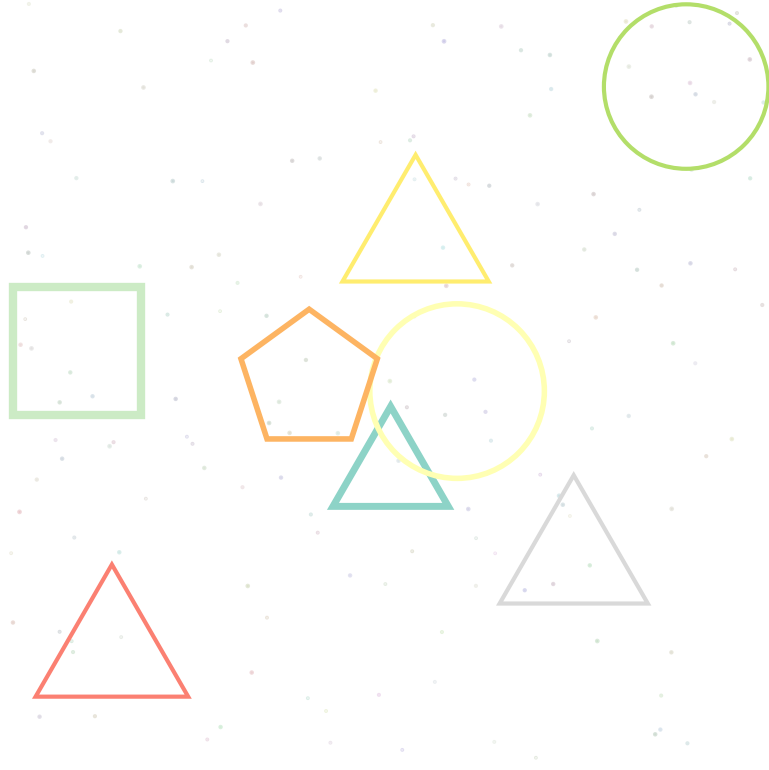[{"shape": "triangle", "thickness": 2.5, "radius": 0.43, "center": [0.507, 0.386]}, {"shape": "circle", "thickness": 2, "radius": 0.57, "center": [0.594, 0.492]}, {"shape": "triangle", "thickness": 1.5, "radius": 0.57, "center": [0.145, 0.152]}, {"shape": "pentagon", "thickness": 2, "radius": 0.47, "center": [0.401, 0.505]}, {"shape": "circle", "thickness": 1.5, "radius": 0.53, "center": [0.891, 0.888]}, {"shape": "triangle", "thickness": 1.5, "radius": 0.56, "center": [0.745, 0.272]}, {"shape": "square", "thickness": 3, "radius": 0.42, "center": [0.1, 0.544]}, {"shape": "triangle", "thickness": 1.5, "radius": 0.55, "center": [0.54, 0.689]}]